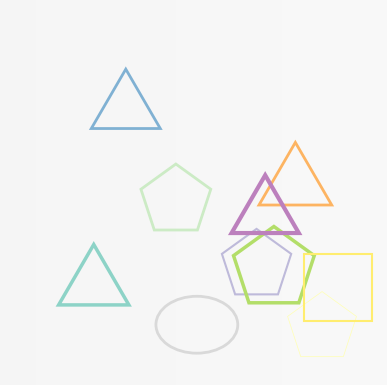[{"shape": "triangle", "thickness": 2.5, "radius": 0.52, "center": [0.242, 0.26]}, {"shape": "pentagon", "thickness": 0.5, "radius": 0.47, "center": [0.831, 0.149]}, {"shape": "pentagon", "thickness": 1.5, "radius": 0.47, "center": [0.662, 0.311]}, {"shape": "triangle", "thickness": 2, "radius": 0.51, "center": [0.325, 0.718]}, {"shape": "triangle", "thickness": 2, "radius": 0.54, "center": [0.762, 0.522]}, {"shape": "pentagon", "thickness": 2.5, "radius": 0.55, "center": [0.707, 0.302]}, {"shape": "oval", "thickness": 2, "radius": 0.53, "center": [0.508, 0.157]}, {"shape": "triangle", "thickness": 3, "radius": 0.5, "center": [0.684, 0.445]}, {"shape": "pentagon", "thickness": 2, "radius": 0.47, "center": [0.454, 0.479]}, {"shape": "square", "thickness": 1.5, "radius": 0.44, "center": [0.871, 0.253]}]